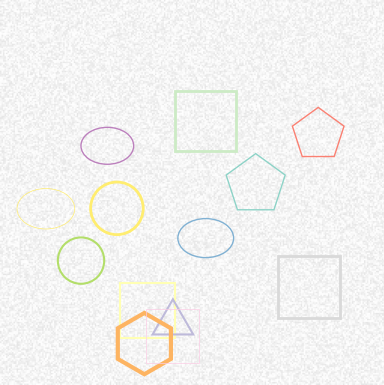[{"shape": "pentagon", "thickness": 1, "radius": 0.4, "center": [0.664, 0.52]}, {"shape": "square", "thickness": 1.5, "radius": 0.36, "center": [0.383, 0.193]}, {"shape": "triangle", "thickness": 1.5, "radius": 0.3, "center": [0.449, 0.162]}, {"shape": "pentagon", "thickness": 1, "radius": 0.35, "center": [0.827, 0.651]}, {"shape": "oval", "thickness": 1, "radius": 0.36, "center": [0.534, 0.382]}, {"shape": "hexagon", "thickness": 3, "radius": 0.4, "center": [0.375, 0.108]}, {"shape": "circle", "thickness": 1.5, "radius": 0.3, "center": [0.21, 0.323]}, {"shape": "square", "thickness": 0.5, "radius": 0.35, "center": [0.447, 0.127]}, {"shape": "square", "thickness": 2, "radius": 0.4, "center": [0.803, 0.254]}, {"shape": "oval", "thickness": 1, "radius": 0.34, "center": [0.279, 0.621]}, {"shape": "square", "thickness": 2, "radius": 0.39, "center": [0.534, 0.686]}, {"shape": "oval", "thickness": 0.5, "radius": 0.37, "center": [0.119, 0.458]}, {"shape": "circle", "thickness": 2, "radius": 0.34, "center": [0.304, 0.459]}]